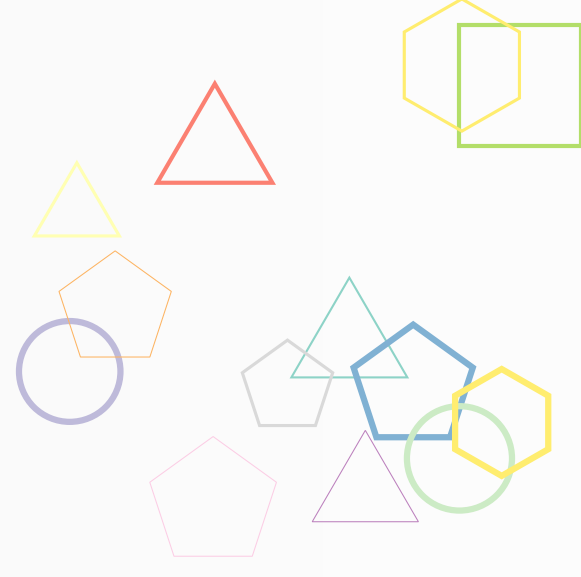[{"shape": "triangle", "thickness": 1, "radius": 0.58, "center": [0.601, 0.403]}, {"shape": "triangle", "thickness": 1.5, "radius": 0.42, "center": [0.132, 0.633]}, {"shape": "circle", "thickness": 3, "radius": 0.44, "center": [0.12, 0.356]}, {"shape": "triangle", "thickness": 2, "radius": 0.57, "center": [0.37, 0.74]}, {"shape": "pentagon", "thickness": 3, "radius": 0.54, "center": [0.711, 0.329]}, {"shape": "pentagon", "thickness": 0.5, "radius": 0.51, "center": [0.198, 0.463]}, {"shape": "square", "thickness": 2, "radius": 0.52, "center": [0.894, 0.851]}, {"shape": "pentagon", "thickness": 0.5, "radius": 0.57, "center": [0.367, 0.129]}, {"shape": "pentagon", "thickness": 1.5, "radius": 0.41, "center": [0.495, 0.328]}, {"shape": "triangle", "thickness": 0.5, "radius": 0.53, "center": [0.629, 0.148]}, {"shape": "circle", "thickness": 3, "radius": 0.45, "center": [0.79, 0.205]}, {"shape": "hexagon", "thickness": 1.5, "radius": 0.57, "center": [0.795, 0.887]}, {"shape": "hexagon", "thickness": 3, "radius": 0.46, "center": [0.863, 0.268]}]